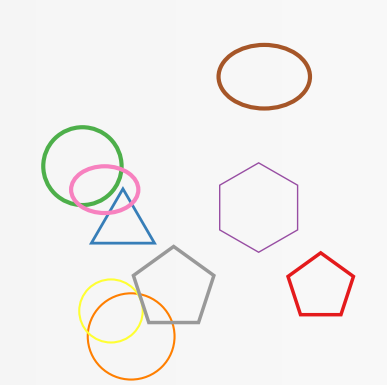[{"shape": "pentagon", "thickness": 2.5, "radius": 0.44, "center": [0.828, 0.254]}, {"shape": "triangle", "thickness": 2, "radius": 0.47, "center": [0.317, 0.415]}, {"shape": "circle", "thickness": 3, "radius": 0.51, "center": [0.213, 0.568]}, {"shape": "hexagon", "thickness": 1, "radius": 0.58, "center": [0.667, 0.461]}, {"shape": "circle", "thickness": 1.5, "radius": 0.56, "center": [0.338, 0.126]}, {"shape": "circle", "thickness": 1.5, "radius": 0.41, "center": [0.286, 0.192]}, {"shape": "oval", "thickness": 3, "radius": 0.59, "center": [0.682, 0.801]}, {"shape": "oval", "thickness": 3, "radius": 0.43, "center": [0.27, 0.507]}, {"shape": "pentagon", "thickness": 2.5, "radius": 0.55, "center": [0.448, 0.251]}]